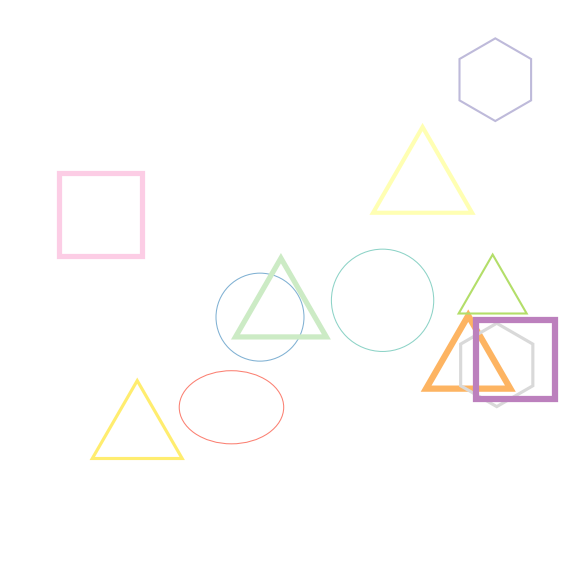[{"shape": "circle", "thickness": 0.5, "radius": 0.44, "center": [0.662, 0.479]}, {"shape": "triangle", "thickness": 2, "radius": 0.49, "center": [0.732, 0.68]}, {"shape": "hexagon", "thickness": 1, "radius": 0.36, "center": [0.858, 0.861]}, {"shape": "oval", "thickness": 0.5, "radius": 0.45, "center": [0.401, 0.294]}, {"shape": "circle", "thickness": 0.5, "radius": 0.38, "center": [0.45, 0.45]}, {"shape": "triangle", "thickness": 3, "radius": 0.42, "center": [0.811, 0.368]}, {"shape": "triangle", "thickness": 1, "radius": 0.34, "center": [0.853, 0.49]}, {"shape": "square", "thickness": 2.5, "radius": 0.36, "center": [0.174, 0.628]}, {"shape": "hexagon", "thickness": 1.5, "radius": 0.36, "center": [0.86, 0.367]}, {"shape": "square", "thickness": 3, "radius": 0.34, "center": [0.893, 0.376]}, {"shape": "triangle", "thickness": 2.5, "radius": 0.45, "center": [0.486, 0.461]}, {"shape": "triangle", "thickness": 1.5, "radius": 0.45, "center": [0.238, 0.25]}]